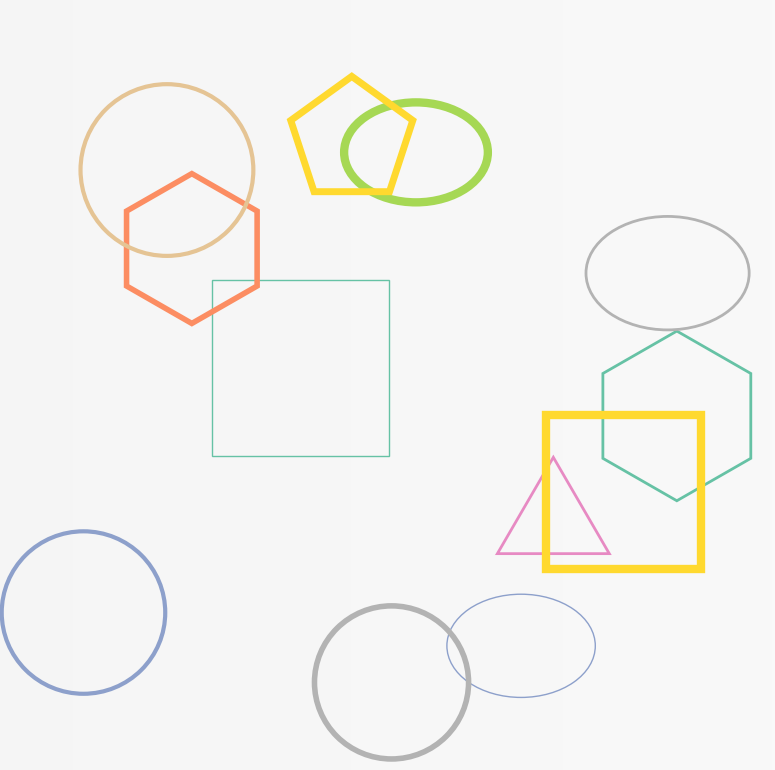[{"shape": "hexagon", "thickness": 1, "radius": 0.55, "center": [0.873, 0.46]}, {"shape": "square", "thickness": 0.5, "radius": 0.57, "center": [0.388, 0.522]}, {"shape": "hexagon", "thickness": 2, "radius": 0.49, "center": [0.248, 0.677]}, {"shape": "oval", "thickness": 0.5, "radius": 0.48, "center": [0.672, 0.161]}, {"shape": "circle", "thickness": 1.5, "radius": 0.53, "center": [0.108, 0.204]}, {"shape": "triangle", "thickness": 1, "radius": 0.42, "center": [0.714, 0.323]}, {"shape": "oval", "thickness": 3, "radius": 0.46, "center": [0.537, 0.802]}, {"shape": "pentagon", "thickness": 2.5, "radius": 0.41, "center": [0.454, 0.818]}, {"shape": "square", "thickness": 3, "radius": 0.5, "center": [0.804, 0.361]}, {"shape": "circle", "thickness": 1.5, "radius": 0.56, "center": [0.215, 0.779]}, {"shape": "oval", "thickness": 1, "radius": 0.53, "center": [0.861, 0.645]}, {"shape": "circle", "thickness": 2, "radius": 0.5, "center": [0.505, 0.114]}]